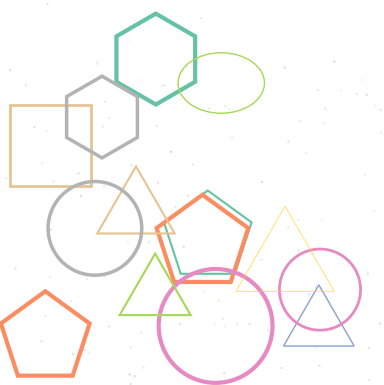[{"shape": "pentagon", "thickness": 1.5, "radius": 0.6, "center": [0.54, 0.386]}, {"shape": "hexagon", "thickness": 3, "radius": 0.59, "center": [0.405, 0.847]}, {"shape": "pentagon", "thickness": 3, "radius": 0.61, "center": [0.118, 0.122]}, {"shape": "pentagon", "thickness": 3, "radius": 0.63, "center": [0.526, 0.369]}, {"shape": "triangle", "thickness": 1, "radius": 0.53, "center": [0.828, 0.154]}, {"shape": "circle", "thickness": 2, "radius": 0.53, "center": [0.831, 0.248]}, {"shape": "circle", "thickness": 3, "radius": 0.74, "center": [0.56, 0.153]}, {"shape": "oval", "thickness": 1, "radius": 0.56, "center": [0.575, 0.784]}, {"shape": "triangle", "thickness": 1.5, "radius": 0.53, "center": [0.403, 0.235]}, {"shape": "triangle", "thickness": 0.5, "radius": 0.74, "center": [0.74, 0.317]}, {"shape": "triangle", "thickness": 1.5, "radius": 0.58, "center": [0.353, 0.452]}, {"shape": "square", "thickness": 2, "radius": 0.52, "center": [0.131, 0.622]}, {"shape": "circle", "thickness": 2.5, "radius": 0.61, "center": [0.247, 0.407]}, {"shape": "hexagon", "thickness": 2.5, "radius": 0.53, "center": [0.265, 0.696]}]